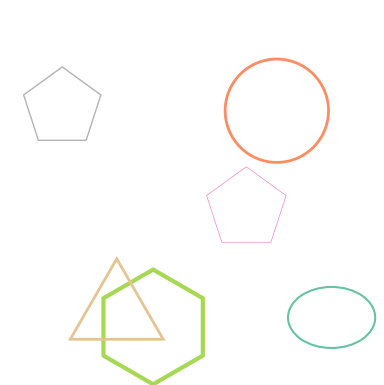[{"shape": "oval", "thickness": 1.5, "radius": 0.57, "center": [0.861, 0.175]}, {"shape": "circle", "thickness": 2, "radius": 0.67, "center": [0.719, 0.712]}, {"shape": "pentagon", "thickness": 0.5, "radius": 0.54, "center": [0.64, 0.458]}, {"shape": "hexagon", "thickness": 3, "radius": 0.75, "center": [0.398, 0.151]}, {"shape": "triangle", "thickness": 2, "radius": 0.7, "center": [0.303, 0.188]}, {"shape": "pentagon", "thickness": 1, "radius": 0.53, "center": [0.162, 0.721]}]